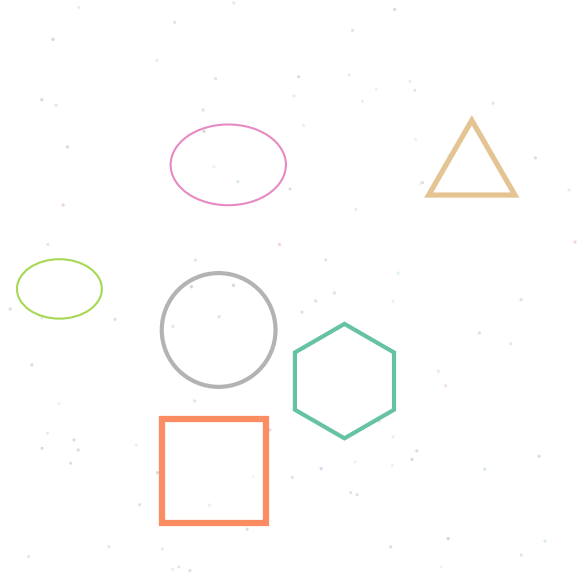[{"shape": "hexagon", "thickness": 2, "radius": 0.5, "center": [0.596, 0.339]}, {"shape": "square", "thickness": 3, "radius": 0.45, "center": [0.371, 0.183]}, {"shape": "oval", "thickness": 1, "radius": 0.5, "center": [0.395, 0.714]}, {"shape": "oval", "thickness": 1, "radius": 0.37, "center": [0.103, 0.499]}, {"shape": "triangle", "thickness": 2.5, "radius": 0.43, "center": [0.817, 0.705]}, {"shape": "circle", "thickness": 2, "radius": 0.49, "center": [0.379, 0.428]}]